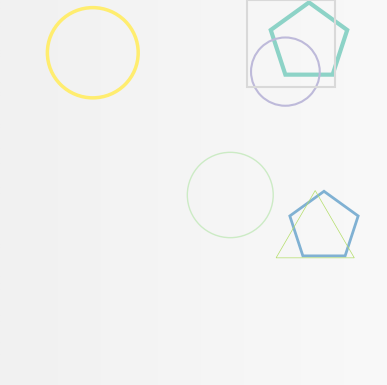[{"shape": "pentagon", "thickness": 3, "radius": 0.52, "center": [0.797, 0.89]}, {"shape": "circle", "thickness": 1.5, "radius": 0.44, "center": [0.736, 0.814]}, {"shape": "pentagon", "thickness": 2, "radius": 0.46, "center": [0.836, 0.41]}, {"shape": "triangle", "thickness": 0.5, "radius": 0.58, "center": [0.813, 0.389]}, {"shape": "square", "thickness": 1.5, "radius": 0.57, "center": [0.75, 0.887]}, {"shape": "circle", "thickness": 1, "radius": 0.55, "center": [0.594, 0.494]}, {"shape": "circle", "thickness": 2.5, "radius": 0.59, "center": [0.239, 0.863]}]